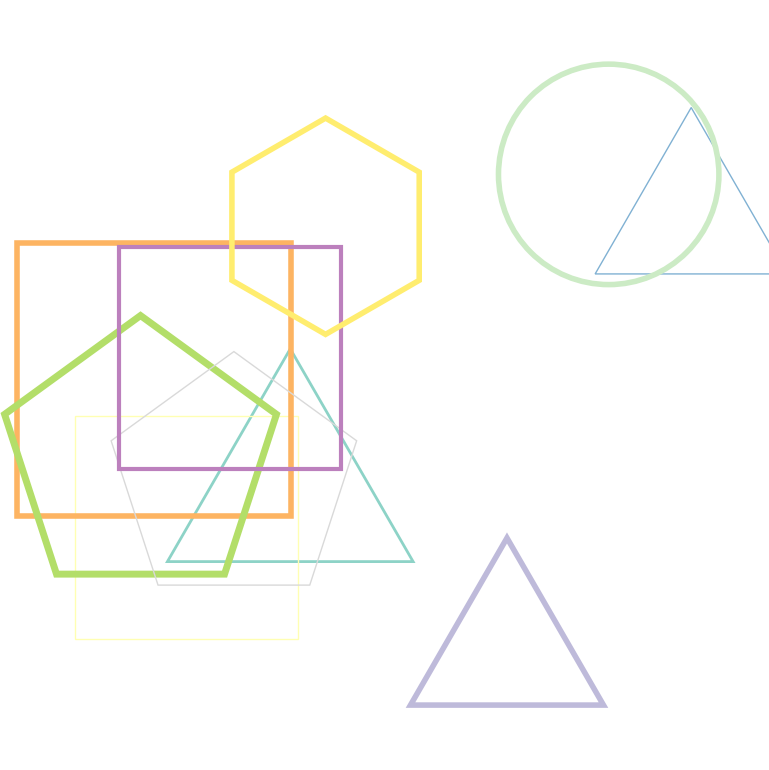[{"shape": "triangle", "thickness": 1, "radius": 0.92, "center": [0.377, 0.363]}, {"shape": "square", "thickness": 0.5, "radius": 0.72, "center": [0.242, 0.315]}, {"shape": "triangle", "thickness": 2, "radius": 0.72, "center": [0.658, 0.157]}, {"shape": "triangle", "thickness": 0.5, "radius": 0.72, "center": [0.898, 0.716]}, {"shape": "square", "thickness": 2, "radius": 0.89, "center": [0.2, 0.507]}, {"shape": "pentagon", "thickness": 2.5, "radius": 0.93, "center": [0.183, 0.405]}, {"shape": "pentagon", "thickness": 0.5, "radius": 0.84, "center": [0.304, 0.376]}, {"shape": "square", "thickness": 1.5, "radius": 0.72, "center": [0.299, 0.535]}, {"shape": "circle", "thickness": 2, "radius": 0.72, "center": [0.791, 0.774]}, {"shape": "hexagon", "thickness": 2, "radius": 0.7, "center": [0.423, 0.706]}]